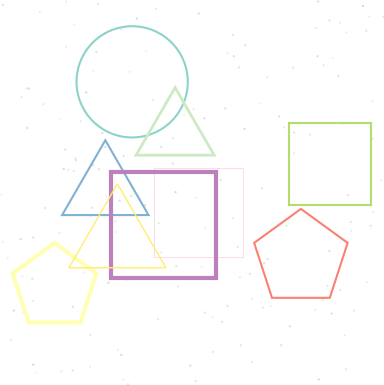[{"shape": "circle", "thickness": 1.5, "radius": 0.72, "center": [0.343, 0.787]}, {"shape": "pentagon", "thickness": 3, "radius": 0.57, "center": [0.142, 0.255]}, {"shape": "pentagon", "thickness": 1.5, "radius": 0.64, "center": [0.782, 0.33]}, {"shape": "triangle", "thickness": 1.5, "radius": 0.65, "center": [0.274, 0.506]}, {"shape": "square", "thickness": 1.5, "radius": 0.53, "center": [0.857, 0.575]}, {"shape": "square", "thickness": 0.5, "radius": 0.58, "center": [0.515, 0.449]}, {"shape": "square", "thickness": 3, "radius": 0.68, "center": [0.426, 0.416]}, {"shape": "triangle", "thickness": 2, "radius": 0.59, "center": [0.455, 0.655]}, {"shape": "triangle", "thickness": 1, "radius": 0.73, "center": [0.305, 0.377]}]